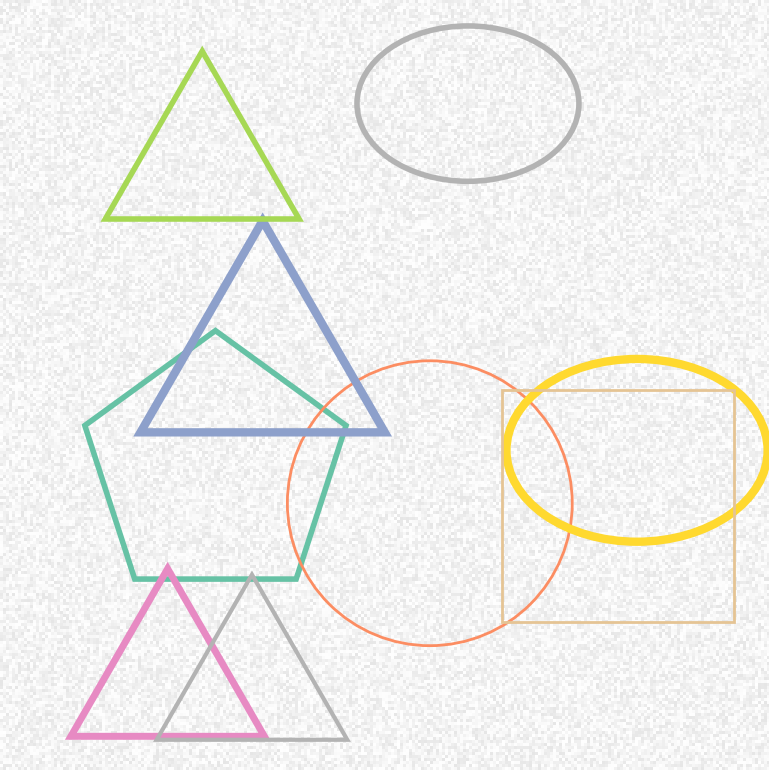[{"shape": "pentagon", "thickness": 2, "radius": 0.89, "center": [0.28, 0.392]}, {"shape": "circle", "thickness": 1, "radius": 0.92, "center": [0.558, 0.346]}, {"shape": "triangle", "thickness": 3, "radius": 0.92, "center": [0.341, 0.53]}, {"shape": "triangle", "thickness": 2.5, "radius": 0.73, "center": [0.218, 0.116]}, {"shape": "triangle", "thickness": 2, "radius": 0.73, "center": [0.263, 0.788]}, {"shape": "oval", "thickness": 3, "radius": 0.85, "center": [0.827, 0.415]}, {"shape": "square", "thickness": 1, "radius": 0.75, "center": [0.802, 0.343]}, {"shape": "triangle", "thickness": 1.5, "radius": 0.71, "center": [0.327, 0.111]}, {"shape": "oval", "thickness": 2, "radius": 0.72, "center": [0.608, 0.865]}]